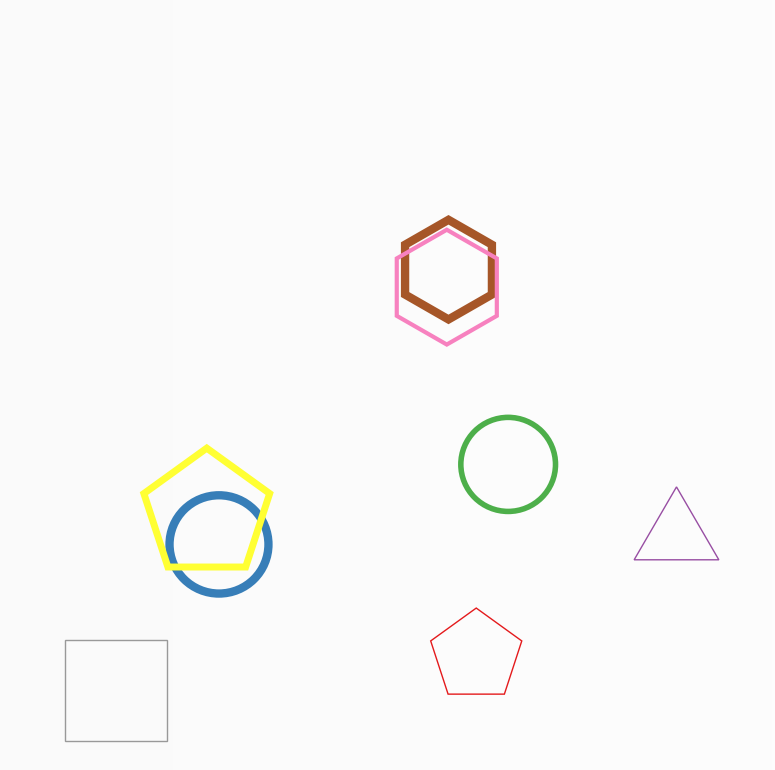[{"shape": "pentagon", "thickness": 0.5, "radius": 0.31, "center": [0.614, 0.149]}, {"shape": "circle", "thickness": 3, "radius": 0.32, "center": [0.283, 0.293]}, {"shape": "circle", "thickness": 2, "radius": 0.31, "center": [0.656, 0.397]}, {"shape": "triangle", "thickness": 0.5, "radius": 0.32, "center": [0.873, 0.305]}, {"shape": "pentagon", "thickness": 2.5, "radius": 0.43, "center": [0.267, 0.333]}, {"shape": "hexagon", "thickness": 3, "radius": 0.32, "center": [0.579, 0.65]}, {"shape": "hexagon", "thickness": 1.5, "radius": 0.37, "center": [0.577, 0.627]}, {"shape": "square", "thickness": 0.5, "radius": 0.33, "center": [0.15, 0.103]}]